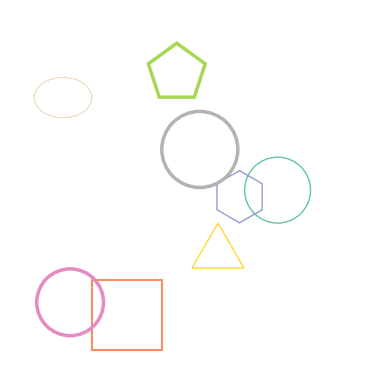[{"shape": "circle", "thickness": 1, "radius": 0.43, "center": [0.721, 0.506]}, {"shape": "square", "thickness": 1.5, "radius": 0.46, "center": [0.33, 0.182]}, {"shape": "hexagon", "thickness": 1, "radius": 0.34, "center": [0.622, 0.489]}, {"shape": "circle", "thickness": 2.5, "radius": 0.43, "center": [0.182, 0.215]}, {"shape": "pentagon", "thickness": 2.5, "radius": 0.39, "center": [0.459, 0.81]}, {"shape": "triangle", "thickness": 1, "radius": 0.39, "center": [0.566, 0.343]}, {"shape": "oval", "thickness": 0.5, "radius": 0.37, "center": [0.164, 0.746]}, {"shape": "circle", "thickness": 2.5, "radius": 0.49, "center": [0.519, 0.612]}]